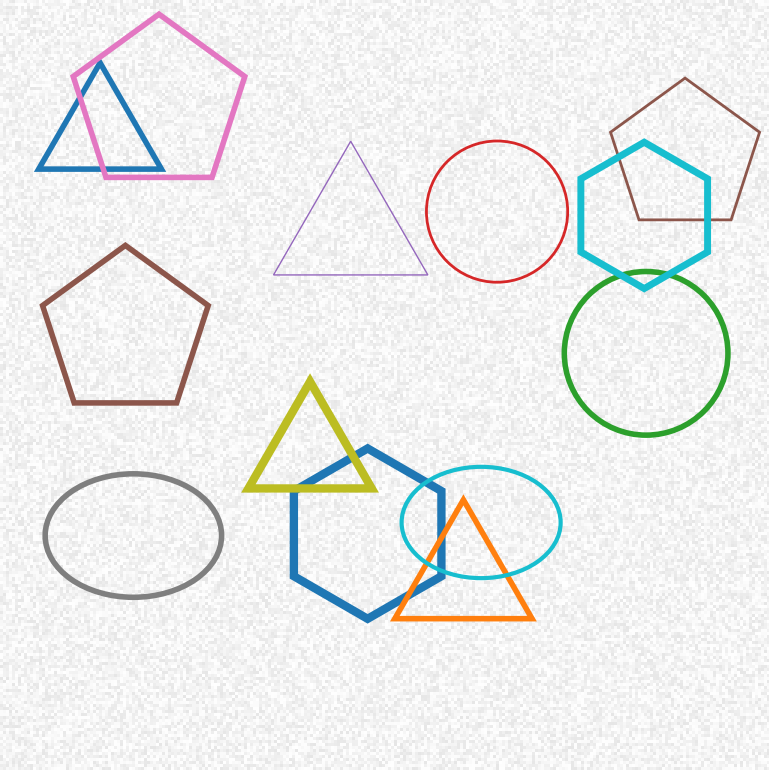[{"shape": "triangle", "thickness": 2, "radius": 0.46, "center": [0.13, 0.826]}, {"shape": "hexagon", "thickness": 3, "radius": 0.55, "center": [0.477, 0.307]}, {"shape": "triangle", "thickness": 2, "radius": 0.51, "center": [0.602, 0.248]}, {"shape": "circle", "thickness": 2, "radius": 0.53, "center": [0.839, 0.541]}, {"shape": "circle", "thickness": 1, "radius": 0.46, "center": [0.646, 0.725]}, {"shape": "triangle", "thickness": 0.5, "radius": 0.58, "center": [0.455, 0.701]}, {"shape": "pentagon", "thickness": 1, "radius": 0.51, "center": [0.89, 0.797]}, {"shape": "pentagon", "thickness": 2, "radius": 0.57, "center": [0.163, 0.568]}, {"shape": "pentagon", "thickness": 2, "radius": 0.59, "center": [0.207, 0.864]}, {"shape": "oval", "thickness": 2, "radius": 0.57, "center": [0.173, 0.304]}, {"shape": "triangle", "thickness": 3, "radius": 0.46, "center": [0.403, 0.412]}, {"shape": "hexagon", "thickness": 2.5, "radius": 0.48, "center": [0.837, 0.72]}, {"shape": "oval", "thickness": 1.5, "radius": 0.52, "center": [0.625, 0.321]}]